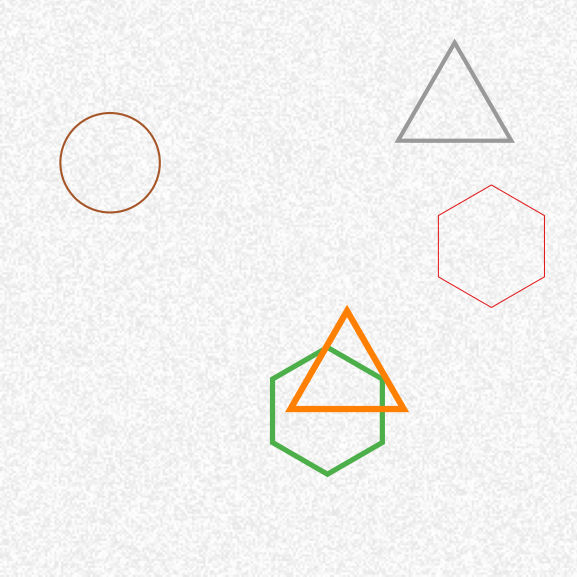[{"shape": "hexagon", "thickness": 0.5, "radius": 0.53, "center": [0.851, 0.573]}, {"shape": "hexagon", "thickness": 2.5, "radius": 0.55, "center": [0.567, 0.288]}, {"shape": "triangle", "thickness": 3, "radius": 0.57, "center": [0.601, 0.347]}, {"shape": "circle", "thickness": 1, "radius": 0.43, "center": [0.191, 0.717]}, {"shape": "triangle", "thickness": 2, "radius": 0.57, "center": [0.787, 0.812]}]